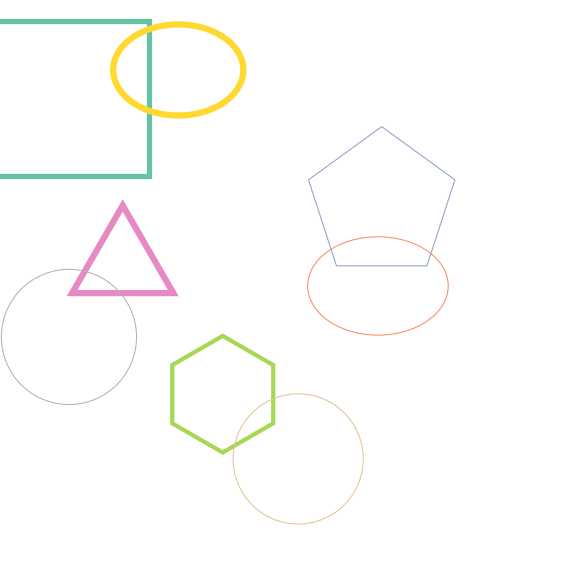[{"shape": "square", "thickness": 2.5, "radius": 0.67, "center": [0.124, 0.828]}, {"shape": "oval", "thickness": 0.5, "radius": 0.61, "center": [0.654, 0.504]}, {"shape": "pentagon", "thickness": 0.5, "radius": 0.67, "center": [0.661, 0.647]}, {"shape": "triangle", "thickness": 3, "radius": 0.51, "center": [0.212, 0.542]}, {"shape": "hexagon", "thickness": 2, "radius": 0.5, "center": [0.386, 0.317]}, {"shape": "oval", "thickness": 3, "radius": 0.56, "center": [0.309, 0.878]}, {"shape": "circle", "thickness": 0.5, "radius": 0.56, "center": [0.516, 0.205]}, {"shape": "circle", "thickness": 0.5, "radius": 0.59, "center": [0.119, 0.416]}]